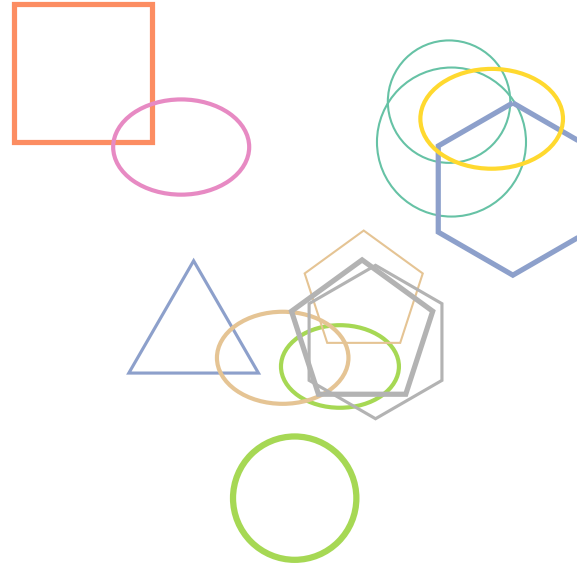[{"shape": "circle", "thickness": 1, "radius": 0.65, "center": [0.782, 0.753]}, {"shape": "circle", "thickness": 1, "radius": 0.53, "center": [0.778, 0.823]}, {"shape": "square", "thickness": 2.5, "radius": 0.6, "center": [0.144, 0.873]}, {"shape": "triangle", "thickness": 1.5, "radius": 0.65, "center": [0.335, 0.418]}, {"shape": "hexagon", "thickness": 2.5, "radius": 0.75, "center": [0.888, 0.672]}, {"shape": "oval", "thickness": 2, "radius": 0.59, "center": [0.314, 0.745]}, {"shape": "oval", "thickness": 2, "radius": 0.51, "center": [0.589, 0.365]}, {"shape": "circle", "thickness": 3, "radius": 0.53, "center": [0.51, 0.137]}, {"shape": "oval", "thickness": 2, "radius": 0.62, "center": [0.851, 0.793]}, {"shape": "pentagon", "thickness": 1, "radius": 0.54, "center": [0.63, 0.492]}, {"shape": "oval", "thickness": 2, "radius": 0.57, "center": [0.49, 0.38]}, {"shape": "hexagon", "thickness": 1.5, "radius": 0.66, "center": [0.65, 0.407]}, {"shape": "pentagon", "thickness": 2.5, "radius": 0.64, "center": [0.627, 0.42]}]